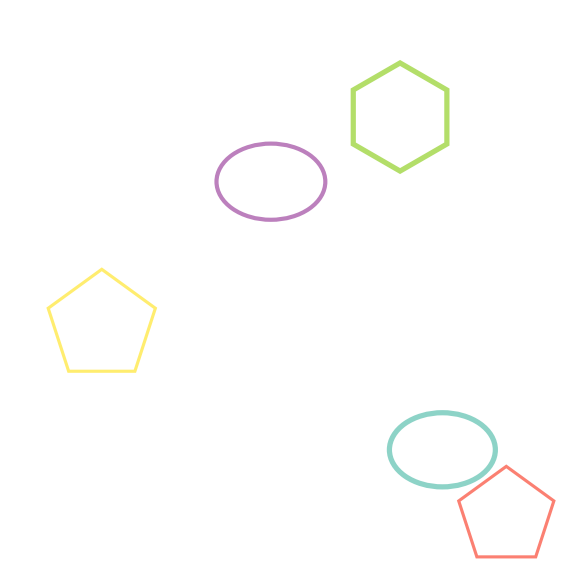[{"shape": "oval", "thickness": 2.5, "radius": 0.46, "center": [0.766, 0.22]}, {"shape": "pentagon", "thickness": 1.5, "radius": 0.43, "center": [0.877, 0.105]}, {"shape": "hexagon", "thickness": 2.5, "radius": 0.47, "center": [0.693, 0.797]}, {"shape": "oval", "thickness": 2, "radius": 0.47, "center": [0.469, 0.685]}, {"shape": "pentagon", "thickness": 1.5, "radius": 0.49, "center": [0.176, 0.435]}]